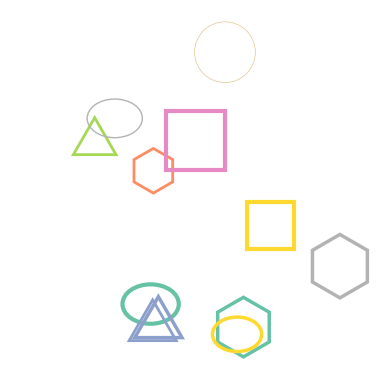[{"shape": "oval", "thickness": 3, "radius": 0.37, "center": [0.391, 0.21]}, {"shape": "hexagon", "thickness": 2.5, "radius": 0.39, "center": [0.632, 0.15]}, {"shape": "hexagon", "thickness": 2, "radius": 0.29, "center": [0.398, 0.556]}, {"shape": "triangle", "thickness": 2, "radius": 0.35, "center": [0.397, 0.15]}, {"shape": "triangle", "thickness": 2.5, "radius": 0.35, "center": [0.411, 0.158]}, {"shape": "square", "thickness": 3, "radius": 0.39, "center": [0.508, 0.635]}, {"shape": "triangle", "thickness": 2, "radius": 0.32, "center": [0.246, 0.63]}, {"shape": "oval", "thickness": 2.5, "radius": 0.32, "center": [0.616, 0.132]}, {"shape": "square", "thickness": 3, "radius": 0.3, "center": [0.702, 0.415]}, {"shape": "circle", "thickness": 0.5, "radius": 0.39, "center": [0.584, 0.864]}, {"shape": "hexagon", "thickness": 2.5, "radius": 0.41, "center": [0.883, 0.309]}, {"shape": "oval", "thickness": 1, "radius": 0.36, "center": [0.298, 0.693]}]